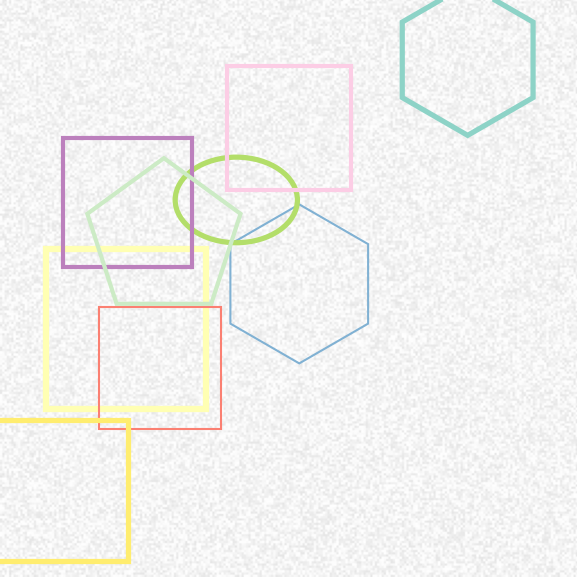[{"shape": "hexagon", "thickness": 2.5, "radius": 0.65, "center": [0.81, 0.896]}, {"shape": "square", "thickness": 3, "radius": 0.69, "center": [0.218, 0.429]}, {"shape": "square", "thickness": 1, "radius": 0.53, "center": [0.278, 0.362]}, {"shape": "hexagon", "thickness": 1, "radius": 0.69, "center": [0.518, 0.508]}, {"shape": "oval", "thickness": 2.5, "radius": 0.53, "center": [0.409, 0.653]}, {"shape": "square", "thickness": 2, "radius": 0.54, "center": [0.5, 0.778]}, {"shape": "square", "thickness": 2, "radius": 0.56, "center": [0.221, 0.648]}, {"shape": "pentagon", "thickness": 2, "radius": 0.7, "center": [0.284, 0.586]}, {"shape": "square", "thickness": 2.5, "radius": 0.61, "center": [0.1, 0.15]}]